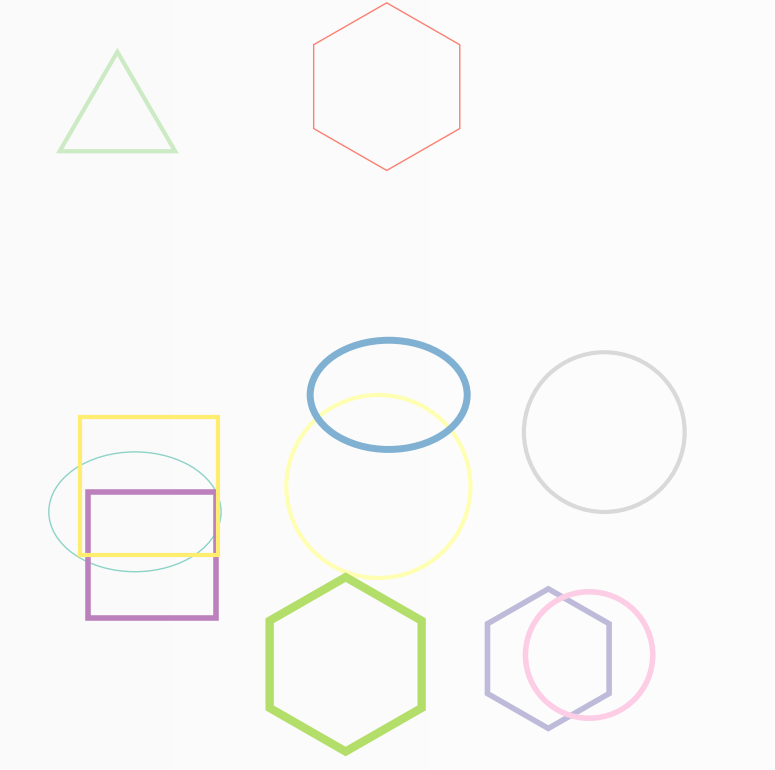[{"shape": "oval", "thickness": 0.5, "radius": 0.56, "center": [0.174, 0.335]}, {"shape": "circle", "thickness": 1.5, "radius": 0.59, "center": [0.488, 0.368]}, {"shape": "hexagon", "thickness": 2, "radius": 0.45, "center": [0.707, 0.145]}, {"shape": "hexagon", "thickness": 0.5, "radius": 0.54, "center": [0.499, 0.887]}, {"shape": "oval", "thickness": 2.5, "radius": 0.51, "center": [0.502, 0.487]}, {"shape": "hexagon", "thickness": 3, "radius": 0.57, "center": [0.446, 0.137]}, {"shape": "circle", "thickness": 2, "radius": 0.41, "center": [0.76, 0.149]}, {"shape": "circle", "thickness": 1.5, "radius": 0.52, "center": [0.78, 0.439]}, {"shape": "square", "thickness": 2, "radius": 0.41, "center": [0.196, 0.279]}, {"shape": "triangle", "thickness": 1.5, "radius": 0.43, "center": [0.151, 0.847]}, {"shape": "square", "thickness": 1.5, "radius": 0.45, "center": [0.192, 0.369]}]